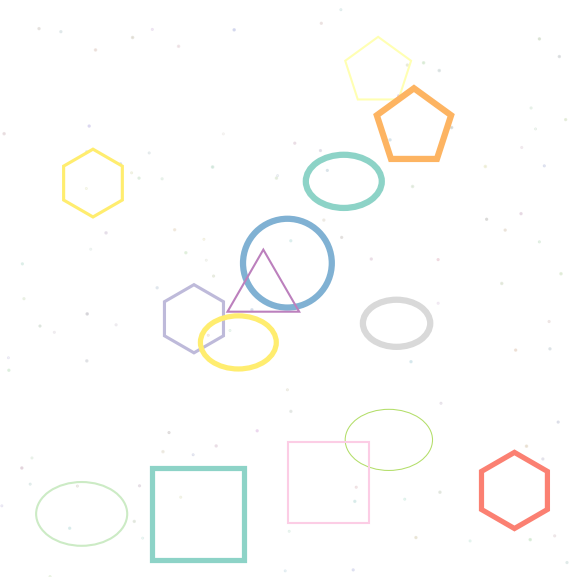[{"shape": "oval", "thickness": 3, "radius": 0.33, "center": [0.595, 0.685]}, {"shape": "square", "thickness": 2.5, "radius": 0.4, "center": [0.342, 0.109]}, {"shape": "pentagon", "thickness": 1, "radius": 0.3, "center": [0.655, 0.875]}, {"shape": "hexagon", "thickness": 1.5, "radius": 0.3, "center": [0.336, 0.447]}, {"shape": "hexagon", "thickness": 2.5, "radius": 0.33, "center": [0.891, 0.15]}, {"shape": "circle", "thickness": 3, "radius": 0.38, "center": [0.498, 0.543]}, {"shape": "pentagon", "thickness": 3, "radius": 0.34, "center": [0.717, 0.779]}, {"shape": "oval", "thickness": 0.5, "radius": 0.38, "center": [0.673, 0.237]}, {"shape": "square", "thickness": 1, "radius": 0.35, "center": [0.568, 0.164]}, {"shape": "oval", "thickness": 3, "radius": 0.29, "center": [0.687, 0.439]}, {"shape": "triangle", "thickness": 1, "radius": 0.36, "center": [0.456, 0.495]}, {"shape": "oval", "thickness": 1, "radius": 0.39, "center": [0.141, 0.109]}, {"shape": "hexagon", "thickness": 1.5, "radius": 0.29, "center": [0.161, 0.682]}, {"shape": "oval", "thickness": 2.5, "radius": 0.33, "center": [0.413, 0.406]}]